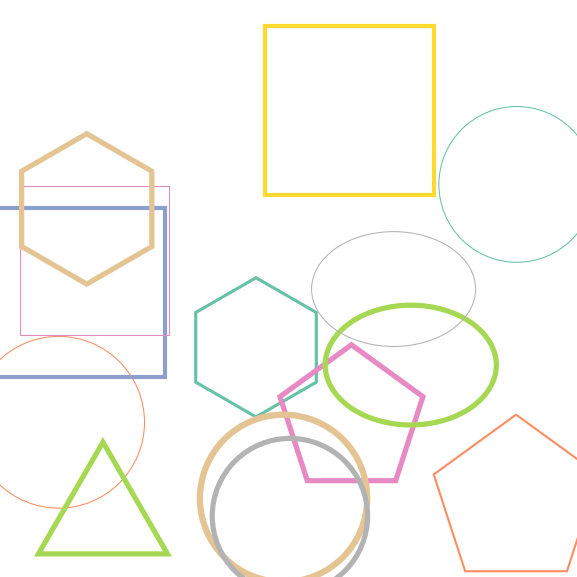[{"shape": "hexagon", "thickness": 1.5, "radius": 0.6, "center": [0.443, 0.398]}, {"shape": "circle", "thickness": 0.5, "radius": 0.67, "center": [0.895, 0.68]}, {"shape": "pentagon", "thickness": 1, "radius": 0.75, "center": [0.894, 0.131]}, {"shape": "circle", "thickness": 0.5, "radius": 0.74, "center": [0.102, 0.268]}, {"shape": "square", "thickness": 2, "radius": 0.73, "center": [0.14, 0.493]}, {"shape": "pentagon", "thickness": 2.5, "radius": 0.65, "center": [0.609, 0.272]}, {"shape": "square", "thickness": 0.5, "radius": 0.65, "center": [0.164, 0.549]}, {"shape": "triangle", "thickness": 2.5, "radius": 0.65, "center": [0.178, 0.104]}, {"shape": "oval", "thickness": 2.5, "radius": 0.74, "center": [0.711, 0.367]}, {"shape": "square", "thickness": 2, "radius": 0.73, "center": [0.606, 0.807]}, {"shape": "hexagon", "thickness": 2.5, "radius": 0.65, "center": [0.15, 0.637]}, {"shape": "circle", "thickness": 3, "radius": 0.72, "center": [0.491, 0.136]}, {"shape": "circle", "thickness": 2.5, "radius": 0.67, "center": [0.502, 0.106]}, {"shape": "oval", "thickness": 0.5, "radius": 0.71, "center": [0.682, 0.499]}]